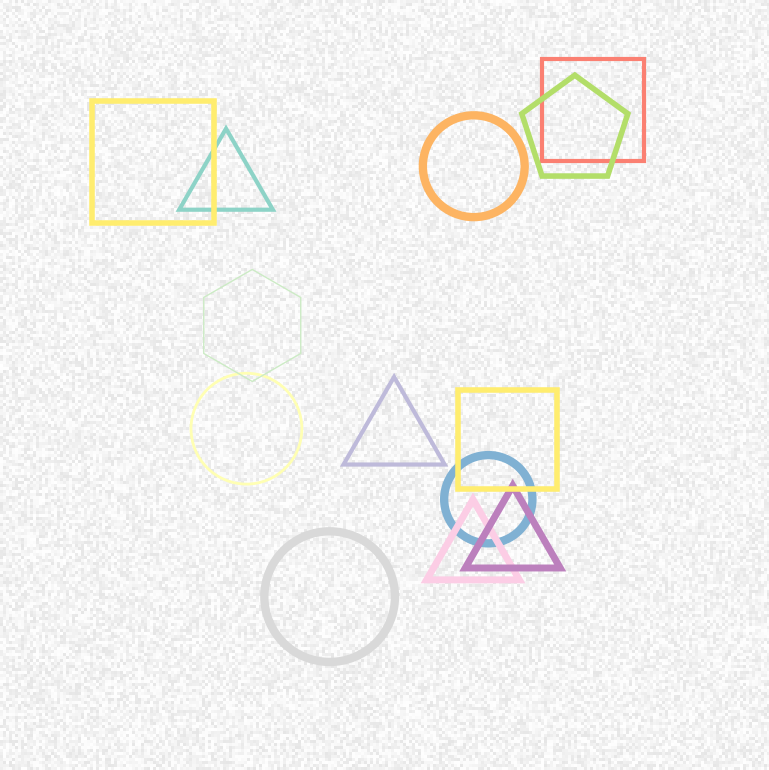[{"shape": "triangle", "thickness": 1.5, "radius": 0.35, "center": [0.294, 0.763]}, {"shape": "circle", "thickness": 1, "radius": 0.36, "center": [0.32, 0.443]}, {"shape": "triangle", "thickness": 1.5, "radius": 0.38, "center": [0.512, 0.435]}, {"shape": "square", "thickness": 1.5, "radius": 0.33, "center": [0.77, 0.857]}, {"shape": "circle", "thickness": 3, "radius": 0.29, "center": [0.634, 0.352]}, {"shape": "circle", "thickness": 3, "radius": 0.33, "center": [0.615, 0.784]}, {"shape": "pentagon", "thickness": 2, "radius": 0.36, "center": [0.747, 0.83]}, {"shape": "triangle", "thickness": 2.5, "radius": 0.35, "center": [0.614, 0.282]}, {"shape": "circle", "thickness": 3, "radius": 0.42, "center": [0.428, 0.225]}, {"shape": "triangle", "thickness": 2.5, "radius": 0.36, "center": [0.666, 0.298]}, {"shape": "hexagon", "thickness": 0.5, "radius": 0.36, "center": [0.328, 0.577]}, {"shape": "square", "thickness": 2, "radius": 0.4, "center": [0.198, 0.79]}, {"shape": "square", "thickness": 2, "radius": 0.32, "center": [0.659, 0.429]}]